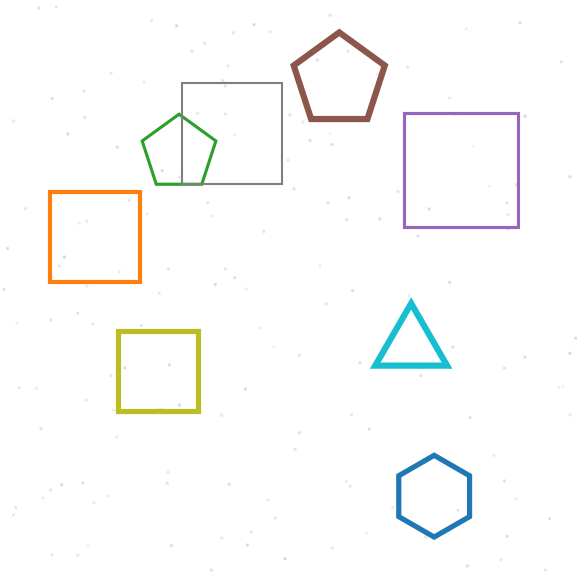[{"shape": "hexagon", "thickness": 2.5, "radius": 0.35, "center": [0.752, 0.14]}, {"shape": "square", "thickness": 2, "radius": 0.39, "center": [0.165, 0.588]}, {"shape": "pentagon", "thickness": 1.5, "radius": 0.34, "center": [0.31, 0.734]}, {"shape": "square", "thickness": 1.5, "radius": 0.49, "center": [0.798, 0.704]}, {"shape": "pentagon", "thickness": 3, "radius": 0.41, "center": [0.587, 0.86]}, {"shape": "square", "thickness": 1, "radius": 0.44, "center": [0.402, 0.767]}, {"shape": "square", "thickness": 2.5, "radius": 0.35, "center": [0.274, 0.357]}, {"shape": "triangle", "thickness": 3, "radius": 0.36, "center": [0.712, 0.402]}]